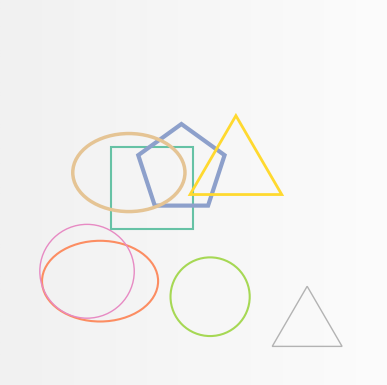[{"shape": "square", "thickness": 1.5, "radius": 0.53, "center": [0.393, 0.512]}, {"shape": "oval", "thickness": 1.5, "radius": 0.75, "center": [0.258, 0.27]}, {"shape": "pentagon", "thickness": 3, "radius": 0.59, "center": [0.468, 0.561]}, {"shape": "circle", "thickness": 1, "radius": 0.61, "center": [0.225, 0.295]}, {"shape": "circle", "thickness": 1.5, "radius": 0.51, "center": [0.542, 0.229]}, {"shape": "triangle", "thickness": 2, "radius": 0.68, "center": [0.609, 0.563]}, {"shape": "oval", "thickness": 2.5, "radius": 0.72, "center": [0.333, 0.552]}, {"shape": "triangle", "thickness": 1, "radius": 0.52, "center": [0.793, 0.152]}]